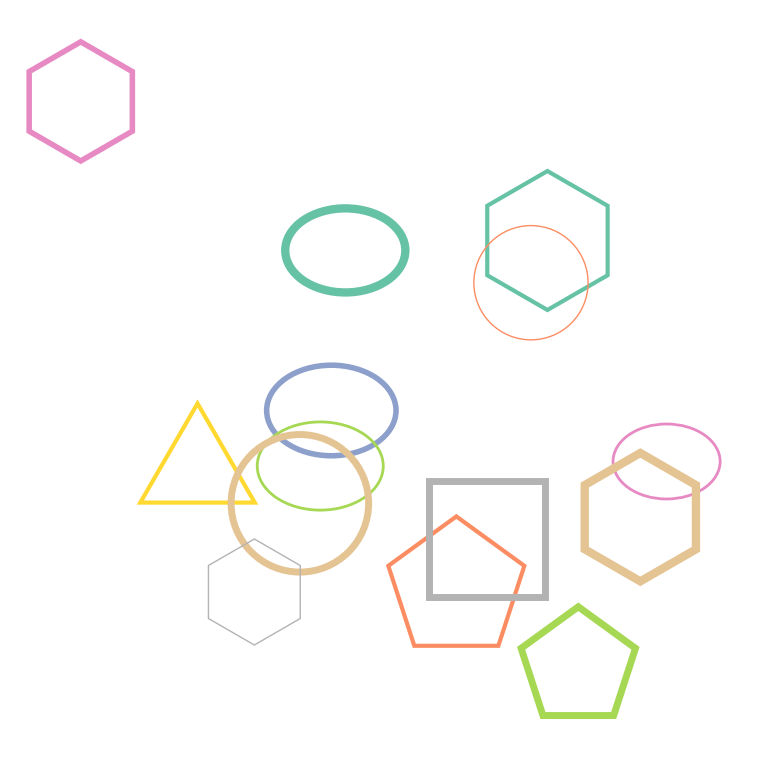[{"shape": "hexagon", "thickness": 1.5, "radius": 0.45, "center": [0.711, 0.688]}, {"shape": "oval", "thickness": 3, "radius": 0.39, "center": [0.448, 0.675]}, {"shape": "pentagon", "thickness": 1.5, "radius": 0.46, "center": [0.593, 0.236]}, {"shape": "circle", "thickness": 0.5, "radius": 0.37, "center": [0.69, 0.633]}, {"shape": "oval", "thickness": 2, "radius": 0.42, "center": [0.43, 0.467]}, {"shape": "oval", "thickness": 1, "radius": 0.35, "center": [0.866, 0.401]}, {"shape": "hexagon", "thickness": 2, "radius": 0.39, "center": [0.105, 0.868]}, {"shape": "pentagon", "thickness": 2.5, "radius": 0.39, "center": [0.751, 0.134]}, {"shape": "oval", "thickness": 1, "radius": 0.41, "center": [0.416, 0.395]}, {"shape": "triangle", "thickness": 1.5, "radius": 0.43, "center": [0.257, 0.39]}, {"shape": "circle", "thickness": 2.5, "radius": 0.45, "center": [0.389, 0.346]}, {"shape": "hexagon", "thickness": 3, "radius": 0.42, "center": [0.832, 0.328]}, {"shape": "hexagon", "thickness": 0.5, "radius": 0.34, "center": [0.33, 0.231]}, {"shape": "square", "thickness": 2.5, "radius": 0.37, "center": [0.633, 0.3]}]